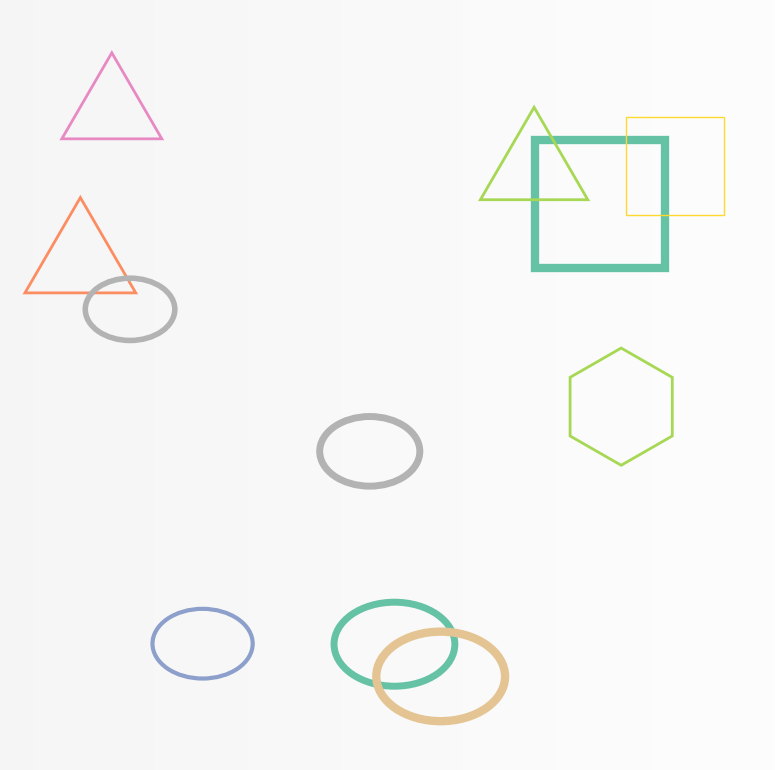[{"shape": "square", "thickness": 3, "radius": 0.42, "center": [0.774, 0.735]}, {"shape": "oval", "thickness": 2.5, "radius": 0.39, "center": [0.509, 0.163]}, {"shape": "triangle", "thickness": 1, "radius": 0.41, "center": [0.104, 0.661]}, {"shape": "oval", "thickness": 1.5, "radius": 0.32, "center": [0.261, 0.164]}, {"shape": "triangle", "thickness": 1, "radius": 0.37, "center": [0.144, 0.857]}, {"shape": "hexagon", "thickness": 1, "radius": 0.38, "center": [0.802, 0.472]}, {"shape": "triangle", "thickness": 1, "radius": 0.4, "center": [0.689, 0.781]}, {"shape": "square", "thickness": 0.5, "radius": 0.32, "center": [0.871, 0.785]}, {"shape": "oval", "thickness": 3, "radius": 0.42, "center": [0.569, 0.122]}, {"shape": "oval", "thickness": 2, "radius": 0.29, "center": [0.168, 0.598]}, {"shape": "oval", "thickness": 2.5, "radius": 0.32, "center": [0.477, 0.414]}]